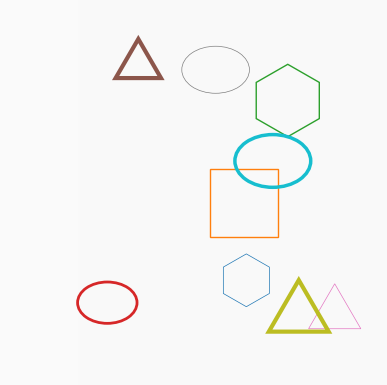[{"shape": "hexagon", "thickness": 0.5, "radius": 0.34, "center": [0.636, 0.272]}, {"shape": "square", "thickness": 1, "radius": 0.44, "center": [0.63, 0.472]}, {"shape": "hexagon", "thickness": 1, "radius": 0.47, "center": [0.743, 0.739]}, {"shape": "oval", "thickness": 2, "radius": 0.38, "center": [0.277, 0.214]}, {"shape": "triangle", "thickness": 3, "radius": 0.34, "center": [0.357, 0.831]}, {"shape": "triangle", "thickness": 0.5, "radius": 0.39, "center": [0.864, 0.185]}, {"shape": "oval", "thickness": 0.5, "radius": 0.44, "center": [0.556, 0.819]}, {"shape": "triangle", "thickness": 3, "radius": 0.45, "center": [0.771, 0.183]}, {"shape": "oval", "thickness": 2.5, "radius": 0.49, "center": [0.704, 0.582]}]